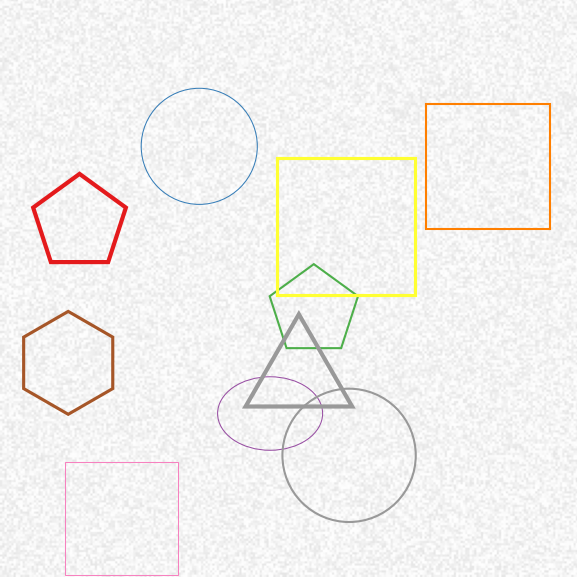[{"shape": "pentagon", "thickness": 2, "radius": 0.42, "center": [0.138, 0.614]}, {"shape": "circle", "thickness": 0.5, "radius": 0.5, "center": [0.345, 0.746]}, {"shape": "pentagon", "thickness": 1, "radius": 0.4, "center": [0.543, 0.461]}, {"shape": "oval", "thickness": 0.5, "radius": 0.45, "center": [0.468, 0.283]}, {"shape": "square", "thickness": 1, "radius": 0.54, "center": [0.845, 0.711]}, {"shape": "square", "thickness": 1.5, "radius": 0.59, "center": [0.599, 0.607]}, {"shape": "hexagon", "thickness": 1.5, "radius": 0.45, "center": [0.118, 0.371]}, {"shape": "square", "thickness": 0.5, "radius": 0.49, "center": [0.211, 0.101]}, {"shape": "triangle", "thickness": 2, "radius": 0.53, "center": [0.518, 0.348]}, {"shape": "circle", "thickness": 1, "radius": 0.58, "center": [0.604, 0.211]}]